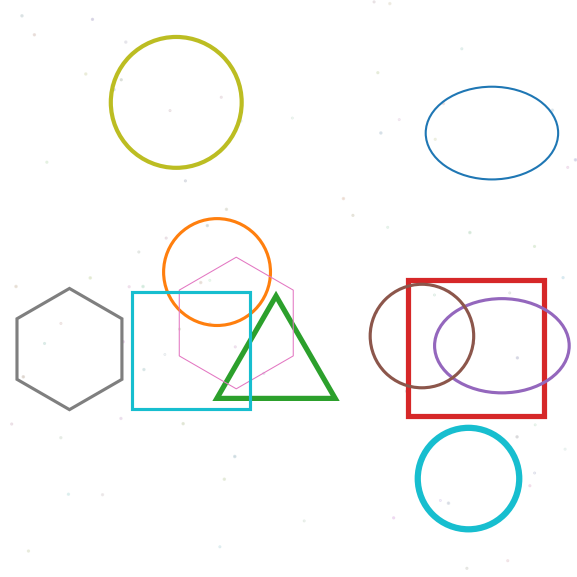[{"shape": "oval", "thickness": 1, "radius": 0.57, "center": [0.852, 0.769]}, {"shape": "circle", "thickness": 1.5, "radius": 0.46, "center": [0.376, 0.528]}, {"shape": "triangle", "thickness": 2.5, "radius": 0.59, "center": [0.478, 0.368]}, {"shape": "square", "thickness": 2.5, "radius": 0.59, "center": [0.824, 0.396]}, {"shape": "oval", "thickness": 1.5, "radius": 0.58, "center": [0.869, 0.4]}, {"shape": "circle", "thickness": 1.5, "radius": 0.45, "center": [0.731, 0.417]}, {"shape": "hexagon", "thickness": 0.5, "radius": 0.57, "center": [0.409, 0.44]}, {"shape": "hexagon", "thickness": 1.5, "radius": 0.52, "center": [0.12, 0.395]}, {"shape": "circle", "thickness": 2, "radius": 0.57, "center": [0.305, 0.822]}, {"shape": "square", "thickness": 1.5, "radius": 0.51, "center": [0.331, 0.392]}, {"shape": "circle", "thickness": 3, "radius": 0.44, "center": [0.811, 0.17]}]